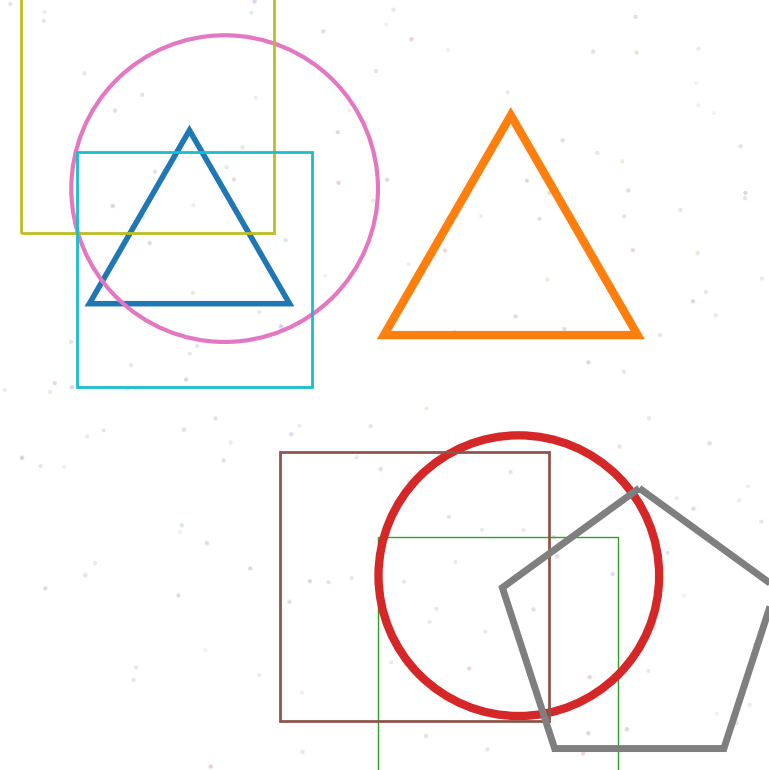[{"shape": "triangle", "thickness": 2, "radius": 0.75, "center": [0.246, 0.681]}, {"shape": "triangle", "thickness": 3, "radius": 0.95, "center": [0.663, 0.66]}, {"shape": "square", "thickness": 0.5, "radius": 0.78, "center": [0.646, 0.147]}, {"shape": "circle", "thickness": 3, "radius": 0.91, "center": [0.674, 0.252]}, {"shape": "square", "thickness": 1, "radius": 0.87, "center": [0.539, 0.238]}, {"shape": "circle", "thickness": 1.5, "radius": 1.0, "center": [0.292, 0.755]}, {"shape": "pentagon", "thickness": 2.5, "radius": 0.93, "center": [0.83, 0.179]}, {"shape": "square", "thickness": 1, "radius": 0.82, "center": [0.192, 0.862]}, {"shape": "square", "thickness": 1, "radius": 0.76, "center": [0.252, 0.65]}]